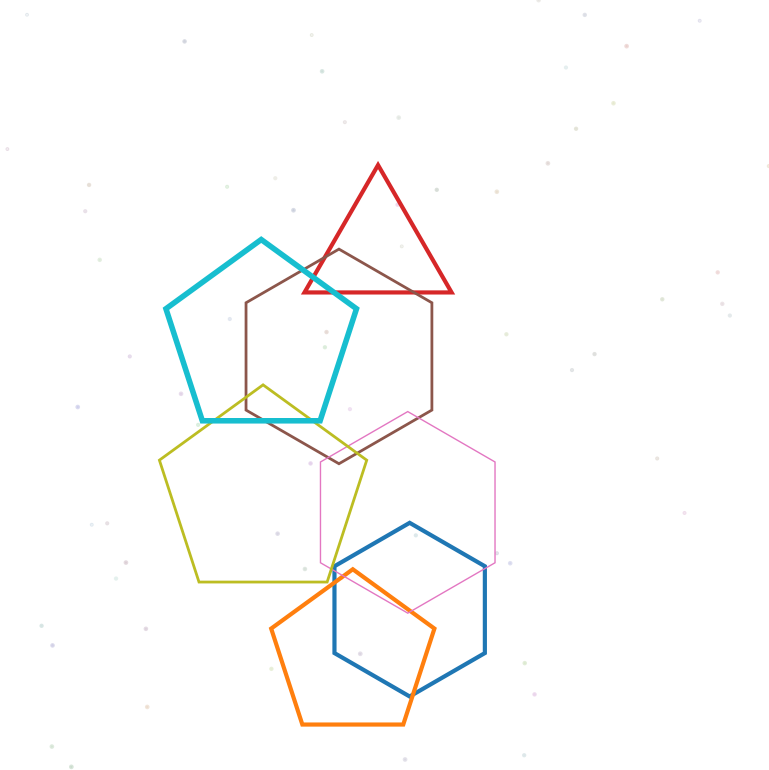[{"shape": "hexagon", "thickness": 1.5, "radius": 0.56, "center": [0.532, 0.208]}, {"shape": "pentagon", "thickness": 1.5, "radius": 0.56, "center": [0.458, 0.149]}, {"shape": "triangle", "thickness": 1.5, "radius": 0.55, "center": [0.491, 0.675]}, {"shape": "hexagon", "thickness": 1, "radius": 0.7, "center": [0.44, 0.537]}, {"shape": "hexagon", "thickness": 0.5, "radius": 0.65, "center": [0.53, 0.335]}, {"shape": "pentagon", "thickness": 1, "radius": 0.71, "center": [0.342, 0.359]}, {"shape": "pentagon", "thickness": 2, "radius": 0.65, "center": [0.339, 0.559]}]